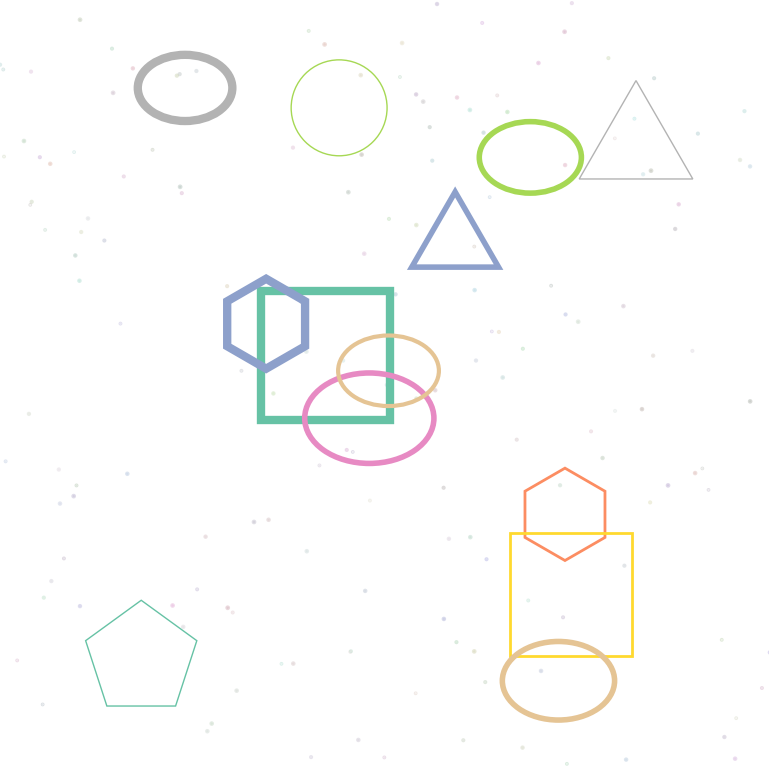[{"shape": "square", "thickness": 3, "radius": 0.42, "center": [0.423, 0.538]}, {"shape": "pentagon", "thickness": 0.5, "radius": 0.38, "center": [0.183, 0.144]}, {"shape": "hexagon", "thickness": 1, "radius": 0.3, "center": [0.734, 0.332]}, {"shape": "triangle", "thickness": 2, "radius": 0.33, "center": [0.591, 0.686]}, {"shape": "hexagon", "thickness": 3, "radius": 0.29, "center": [0.346, 0.58]}, {"shape": "oval", "thickness": 2, "radius": 0.42, "center": [0.48, 0.457]}, {"shape": "oval", "thickness": 2, "radius": 0.33, "center": [0.689, 0.796]}, {"shape": "circle", "thickness": 0.5, "radius": 0.31, "center": [0.44, 0.86]}, {"shape": "square", "thickness": 1, "radius": 0.4, "center": [0.742, 0.228]}, {"shape": "oval", "thickness": 2, "radius": 0.36, "center": [0.725, 0.116]}, {"shape": "oval", "thickness": 1.5, "radius": 0.33, "center": [0.505, 0.518]}, {"shape": "triangle", "thickness": 0.5, "radius": 0.43, "center": [0.826, 0.81]}, {"shape": "oval", "thickness": 3, "radius": 0.31, "center": [0.24, 0.886]}]